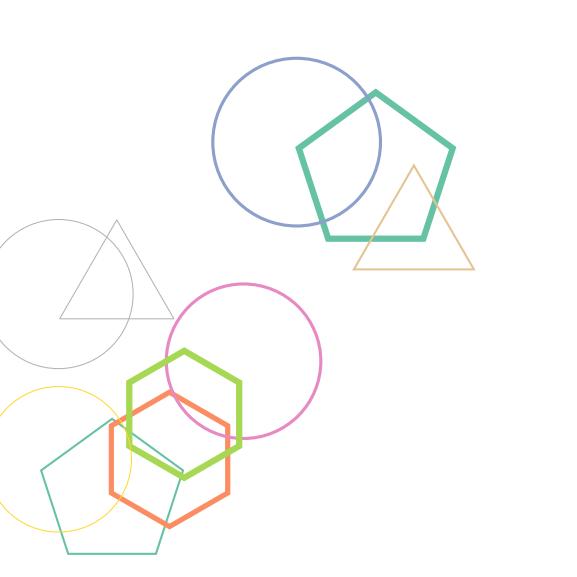[{"shape": "pentagon", "thickness": 3, "radius": 0.7, "center": [0.651, 0.699]}, {"shape": "pentagon", "thickness": 1, "radius": 0.65, "center": [0.194, 0.145]}, {"shape": "hexagon", "thickness": 2.5, "radius": 0.58, "center": [0.294, 0.204]}, {"shape": "circle", "thickness": 1.5, "radius": 0.73, "center": [0.514, 0.753]}, {"shape": "circle", "thickness": 1.5, "radius": 0.67, "center": [0.422, 0.374]}, {"shape": "hexagon", "thickness": 3, "radius": 0.55, "center": [0.319, 0.282]}, {"shape": "circle", "thickness": 0.5, "radius": 0.63, "center": [0.102, 0.204]}, {"shape": "triangle", "thickness": 1, "radius": 0.6, "center": [0.717, 0.593]}, {"shape": "triangle", "thickness": 0.5, "radius": 0.57, "center": [0.202, 0.504]}, {"shape": "circle", "thickness": 0.5, "radius": 0.65, "center": [0.101, 0.49]}]